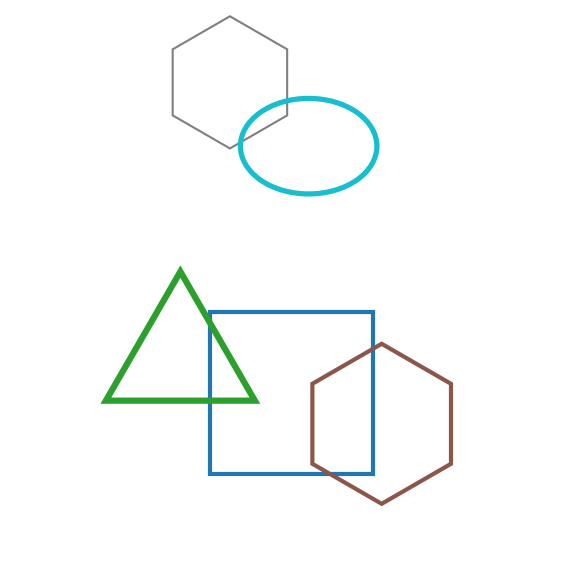[{"shape": "square", "thickness": 2, "radius": 0.7, "center": [0.505, 0.319]}, {"shape": "triangle", "thickness": 3, "radius": 0.74, "center": [0.312, 0.38]}, {"shape": "hexagon", "thickness": 2, "radius": 0.69, "center": [0.661, 0.265]}, {"shape": "hexagon", "thickness": 1, "radius": 0.57, "center": [0.398, 0.857]}, {"shape": "oval", "thickness": 2.5, "radius": 0.59, "center": [0.534, 0.746]}]